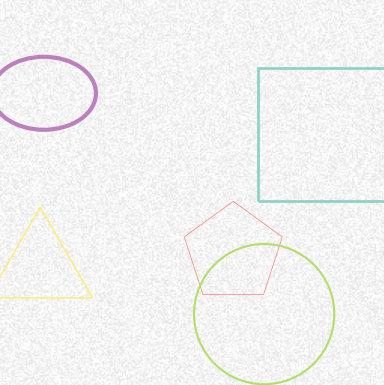[{"shape": "square", "thickness": 2, "radius": 0.86, "center": [0.844, 0.652]}, {"shape": "pentagon", "thickness": 0.5, "radius": 0.67, "center": [0.606, 0.343]}, {"shape": "circle", "thickness": 1.5, "radius": 0.91, "center": [0.686, 0.184]}, {"shape": "oval", "thickness": 3, "radius": 0.68, "center": [0.114, 0.758]}, {"shape": "triangle", "thickness": 1, "radius": 0.79, "center": [0.104, 0.305]}]